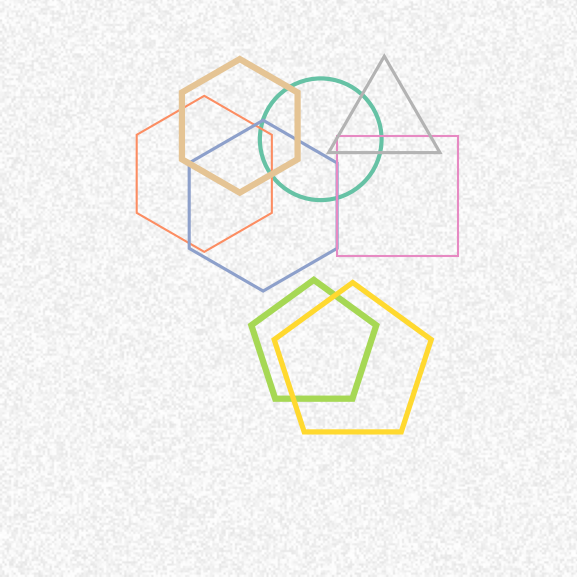[{"shape": "circle", "thickness": 2, "radius": 0.53, "center": [0.555, 0.758]}, {"shape": "hexagon", "thickness": 1, "radius": 0.68, "center": [0.354, 0.698]}, {"shape": "hexagon", "thickness": 1.5, "radius": 0.74, "center": [0.456, 0.643]}, {"shape": "square", "thickness": 1, "radius": 0.52, "center": [0.688, 0.659]}, {"shape": "pentagon", "thickness": 3, "radius": 0.57, "center": [0.543, 0.401]}, {"shape": "pentagon", "thickness": 2.5, "radius": 0.71, "center": [0.611, 0.367]}, {"shape": "hexagon", "thickness": 3, "radius": 0.58, "center": [0.415, 0.781]}, {"shape": "triangle", "thickness": 1.5, "radius": 0.56, "center": [0.665, 0.791]}]